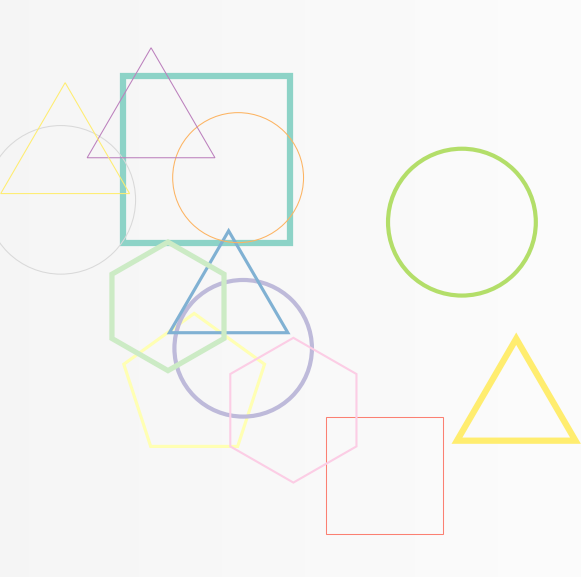[{"shape": "square", "thickness": 3, "radius": 0.72, "center": [0.355, 0.723]}, {"shape": "pentagon", "thickness": 1.5, "radius": 0.64, "center": [0.334, 0.329]}, {"shape": "circle", "thickness": 2, "radius": 0.59, "center": [0.418, 0.396]}, {"shape": "square", "thickness": 0.5, "radius": 0.51, "center": [0.662, 0.176]}, {"shape": "triangle", "thickness": 1.5, "radius": 0.59, "center": [0.393, 0.482]}, {"shape": "circle", "thickness": 0.5, "radius": 0.56, "center": [0.41, 0.692]}, {"shape": "circle", "thickness": 2, "radius": 0.64, "center": [0.795, 0.614]}, {"shape": "hexagon", "thickness": 1, "radius": 0.63, "center": [0.505, 0.289]}, {"shape": "circle", "thickness": 0.5, "radius": 0.64, "center": [0.105, 0.653]}, {"shape": "triangle", "thickness": 0.5, "radius": 0.63, "center": [0.26, 0.789]}, {"shape": "hexagon", "thickness": 2.5, "radius": 0.56, "center": [0.289, 0.469]}, {"shape": "triangle", "thickness": 3, "radius": 0.59, "center": [0.888, 0.295]}, {"shape": "triangle", "thickness": 0.5, "radius": 0.64, "center": [0.112, 0.728]}]